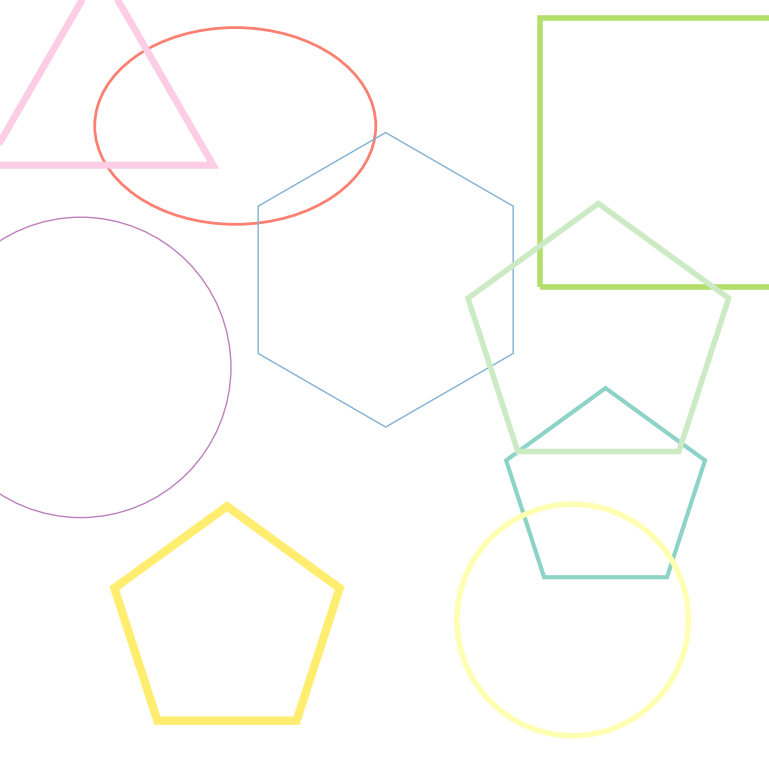[{"shape": "pentagon", "thickness": 1.5, "radius": 0.68, "center": [0.786, 0.36]}, {"shape": "circle", "thickness": 2, "radius": 0.75, "center": [0.744, 0.195]}, {"shape": "oval", "thickness": 1, "radius": 0.91, "center": [0.306, 0.836]}, {"shape": "hexagon", "thickness": 0.5, "radius": 0.96, "center": [0.501, 0.637]}, {"shape": "square", "thickness": 2, "radius": 0.87, "center": [0.877, 0.802]}, {"shape": "triangle", "thickness": 2.5, "radius": 0.85, "center": [0.13, 0.87]}, {"shape": "circle", "thickness": 0.5, "radius": 0.98, "center": [0.105, 0.523]}, {"shape": "pentagon", "thickness": 2, "radius": 0.89, "center": [0.777, 0.558]}, {"shape": "pentagon", "thickness": 3, "radius": 0.77, "center": [0.295, 0.189]}]